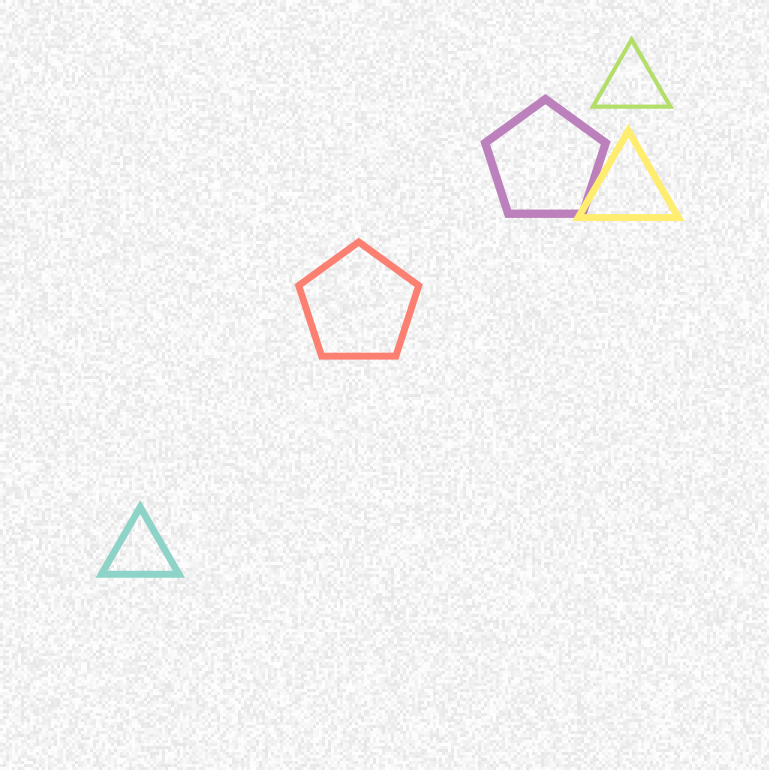[{"shape": "triangle", "thickness": 2.5, "radius": 0.29, "center": [0.182, 0.283]}, {"shape": "pentagon", "thickness": 2.5, "radius": 0.41, "center": [0.466, 0.604]}, {"shape": "triangle", "thickness": 1.5, "radius": 0.29, "center": [0.82, 0.891]}, {"shape": "pentagon", "thickness": 3, "radius": 0.41, "center": [0.708, 0.789]}, {"shape": "triangle", "thickness": 2.5, "radius": 0.38, "center": [0.816, 0.755]}]